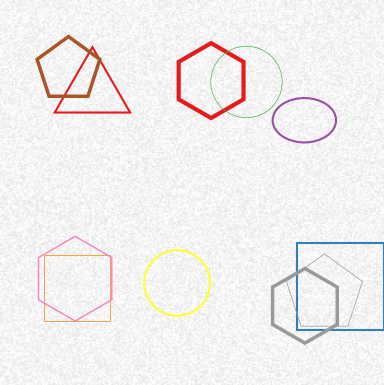[{"shape": "hexagon", "thickness": 3, "radius": 0.49, "center": [0.548, 0.791]}, {"shape": "triangle", "thickness": 1.5, "radius": 0.57, "center": [0.24, 0.764]}, {"shape": "square", "thickness": 1.5, "radius": 0.57, "center": [0.885, 0.256]}, {"shape": "circle", "thickness": 0.5, "radius": 0.46, "center": [0.64, 0.787]}, {"shape": "oval", "thickness": 1.5, "radius": 0.41, "center": [0.791, 0.688]}, {"shape": "square", "thickness": 0.5, "radius": 0.43, "center": [0.199, 0.251]}, {"shape": "circle", "thickness": 1.5, "radius": 0.43, "center": [0.46, 0.265]}, {"shape": "pentagon", "thickness": 2.5, "radius": 0.43, "center": [0.178, 0.819]}, {"shape": "hexagon", "thickness": 1, "radius": 0.55, "center": [0.195, 0.276]}, {"shape": "pentagon", "thickness": 0.5, "radius": 0.52, "center": [0.843, 0.237]}, {"shape": "hexagon", "thickness": 2.5, "radius": 0.48, "center": [0.792, 0.206]}]